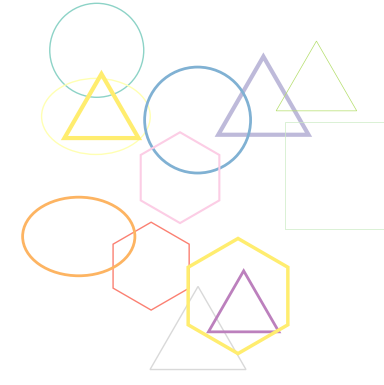[{"shape": "circle", "thickness": 1, "radius": 0.61, "center": [0.251, 0.869]}, {"shape": "oval", "thickness": 1, "radius": 0.71, "center": [0.249, 0.698]}, {"shape": "triangle", "thickness": 3, "radius": 0.68, "center": [0.684, 0.718]}, {"shape": "hexagon", "thickness": 1, "radius": 0.57, "center": [0.393, 0.309]}, {"shape": "circle", "thickness": 2, "radius": 0.69, "center": [0.513, 0.688]}, {"shape": "oval", "thickness": 2, "radius": 0.73, "center": [0.205, 0.386]}, {"shape": "triangle", "thickness": 0.5, "radius": 0.6, "center": [0.822, 0.773]}, {"shape": "hexagon", "thickness": 1.5, "radius": 0.59, "center": [0.468, 0.539]}, {"shape": "triangle", "thickness": 1, "radius": 0.72, "center": [0.514, 0.112]}, {"shape": "triangle", "thickness": 2, "radius": 0.53, "center": [0.633, 0.191]}, {"shape": "square", "thickness": 0.5, "radius": 0.69, "center": [0.879, 0.545]}, {"shape": "triangle", "thickness": 3, "radius": 0.56, "center": [0.264, 0.697]}, {"shape": "hexagon", "thickness": 2.5, "radius": 0.75, "center": [0.618, 0.231]}]